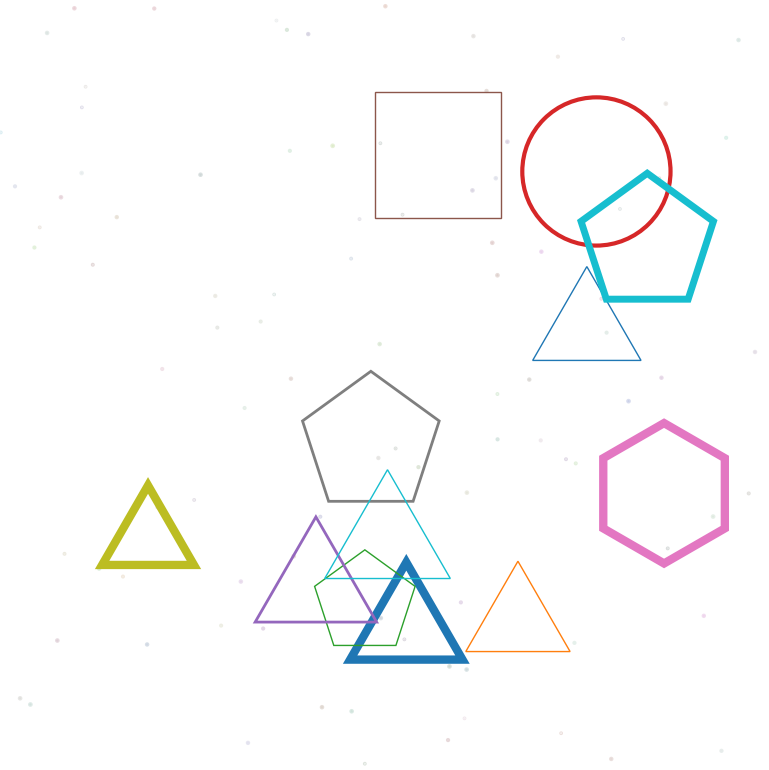[{"shape": "triangle", "thickness": 0.5, "radius": 0.41, "center": [0.762, 0.573]}, {"shape": "triangle", "thickness": 3, "radius": 0.42, "center": [0.528, 0.185]}, {"shape": "triangle", "thickness": 0.5, "radius": 0.39, "center": [0.673, 0.193]}, {"shape": "pentagon", "thickness": 0.5, "radius": 0.34, "center": [0.474, 0.217]}, {"shape": "circle", "thickness": 1.5, "radius": 0.48, "center": [0.775, 0.777]}, {"shape": "triangle", "thickness": 1, "radius": 0.46, "center": [0.41, 0.238]}, {"shape": "square", "thickness": 0.5, "radius": 0.41, "center": [0.569, 0.798]}, {"shape": "hexagon", "thickness": 3, "radius": 0.46, "center": [0.862, 0.359]}, {"shape": "pentagon", "thickness": 1, "radius": 0.47, "center": [0.482, 0.424]}, {"shape": "triangle", "thickness": 3, "radius": 0.34, "center": [0.192, 0.301]}, {"shape": "pentagon", "thickness": 2.5, "radius": 0.45, "center": [0.841, 0.685]}, {"shape": "triangle", "thickness": 0.5, "radius": 0.47, "center": [0.503, 0.296]}]